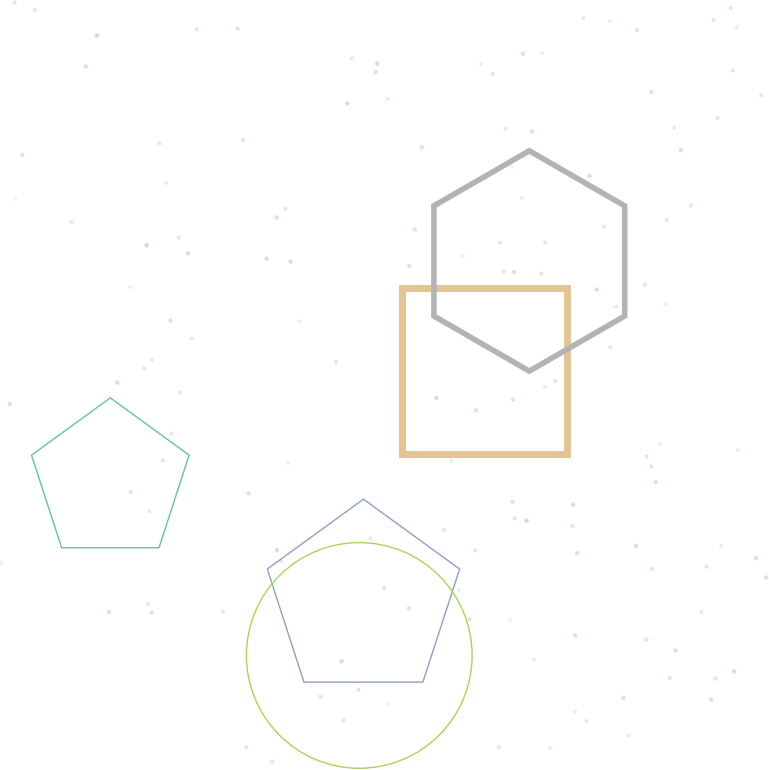[{"shape": "pentagon", "thickness": 0.5, "radius": 0.54, "center": [0.143, 0.376]}, {"shape": "pentagon", "thickness": 0.5, "radius": 0.66, "center": [0.472, 0.22]}, {"shape": "circle", "thickness": 0.5, "radius": 0.73, "center": [0.467, 0.149]}, {"shape": "square", "thickness": 2.5, "radius": 0.54, "center": [0.629, 0.518]}, {"shape": "hexagon", "thickness": 2, "radius": 0.72, "center": [0.687, 0.661]}]